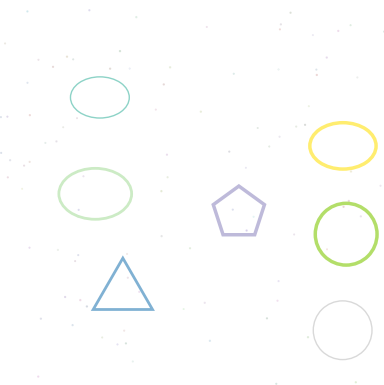[{"shape": "oval", "thickness": 1, "radius": 0.38, "center": [0.259, 0.747]}, {"shape": "pentagon", "thickness": 2.5, "radius": 0.35, "center": [0.62, 0.447]}, {"shape": "triangle", "thickness": 2, "radius": 0.44, "center": [0.319, 0.241]}, {"shape": "circle", "thickness": 2.5, "radius": 0.4, "center": [0.899, 0.392]}, {"shape": "circle", "thickness": 1, "radius": 0.38, "center": [0.89, 0.142]}, {"shape": "oval", "thickness": 2, "radius": 0.47, "center": [0.247, 0.497]}, {"shape": "oval", "thickness": 2.5, "radius": 0.43, "center": [0.891, 0.621]}]